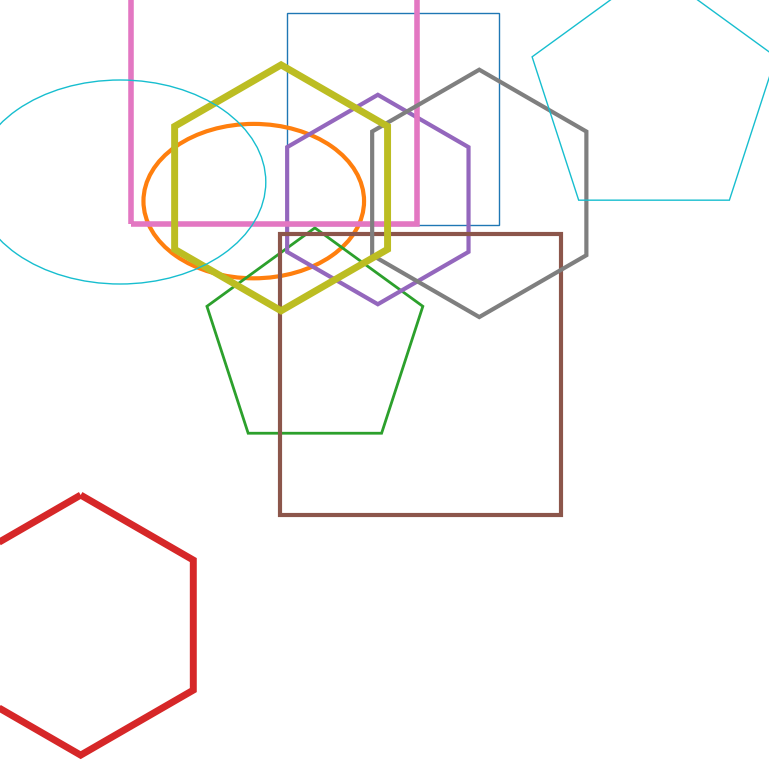[{"shape": "square", "thickness": 0.5, "radius": 0.69, "center": [0.511, 0.845]}, {"shape": "oval", "thickness": 1.5, "radius": 0.72, "center": [0.33, 0.739]}, {"shape": "pentagon", "thickness": 1, "radius": 0.74, "center": [0.409, 0.557]}, {"shape": "hexagon", "thickness": 2.5, "radius": 0.84, "center": [0.105, 0.188]}, {"shape": "hexagon", "thickness": 1.5, "radius": 0.68, "center": [0.491, 0.741]}, {"shape": "square", "thickness": 1.5, "radius": 0.91, "center": [0.546, 0.514]}, {"shape": "square", "thickness": 2, "radius": 0.93, "center": [0.356, 0.895]}, {"shape": "hexagon", "thickness": 1.5, "radius": 0.8, "center": [0.622, 0.749]}, {"shape": "hexagon", "thickness": 2.5, "radius": 0.8, "center": [0.365, 0.756]}, {"shape": "pentagon", "thickness": 0.5, "radius": 0.83, "center": [0.849, 0.875]}, {"shape": "oval", "thickness": 0.5, "radius": 0.95, "center": [0.156, 0.764]}]